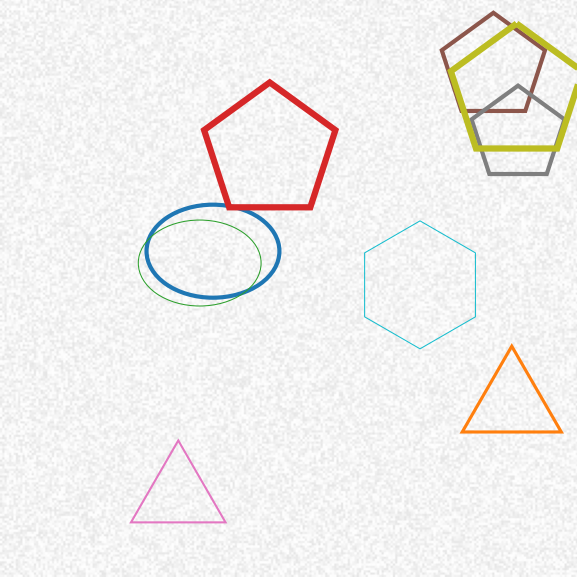[{"shape": "oval", "thickness": 2, "radius": 0.58, "center": [0.369, 0.564]}, {"shape": "triangle", "thickness": 1.5, "radius": 0.5, "center": [0.886, 0.301]}, {"shape": "oval", "thickness": 0.5, "radius": 0.53, "center": [0.346, 0.544]}, {"shape": "pentagon", "thickness": 3, "radius": 0.6, "center": [0.467, 0.737]}, {"shape": "pentagon", "thickness": 2, "radius": 0.47, "center": [0.854, 0.883]}, {"shape": "triangle", "thickness": 1, "radius": 0.47, "center": [0.309, 0.142]}, {"shape": "pentagon", "thickness": 2, "radius": 0.42, "center": [0.897, 0.766]}, {"shape": "pentagon", "thickness": 3, "radius": 0.6, "center": [0.895, 0.839]}, {"shape": "hexagon", "thickness": 0.5, "radius": 0.55, "center": [0.727, 0.506]}]